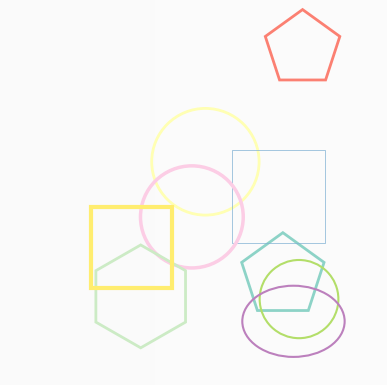[{"shape": "pentagon", "thickness": 2, "radius": 0.56, "center": [0.73, 0.284]}, {"shape": "circle", "thickness": 2, "radius": 0.69, "center": [0.53, 0.58]}, {"shape": "pentagon", "thickness": 2, "radius": 0.51, "center": [0.781, 0.874]}, {"shape": "square", "thickness": 0.5, "radius": 0.6, "center": [0.719, 0.489]}, {"shape": "circle", "thickness": 1.5, "radius": 0.51, "center": [0.772, 0.223]}, {"shape": "circle", "thickness": 2.5, "radius": 0.66, "center": [0.495, 0.437]}, {"shape": "oval", "thickness": 1.5, "radius": 0.66, "center": [0.757, 0.165]}, {"shape": "hexagon", "thickness": 2, "radius": 0.67, "center": [0.363, 0.23]}, {"shape": "square", "thickness": 3, "radius": 0.52, "center": [0.339, 0.357]}]